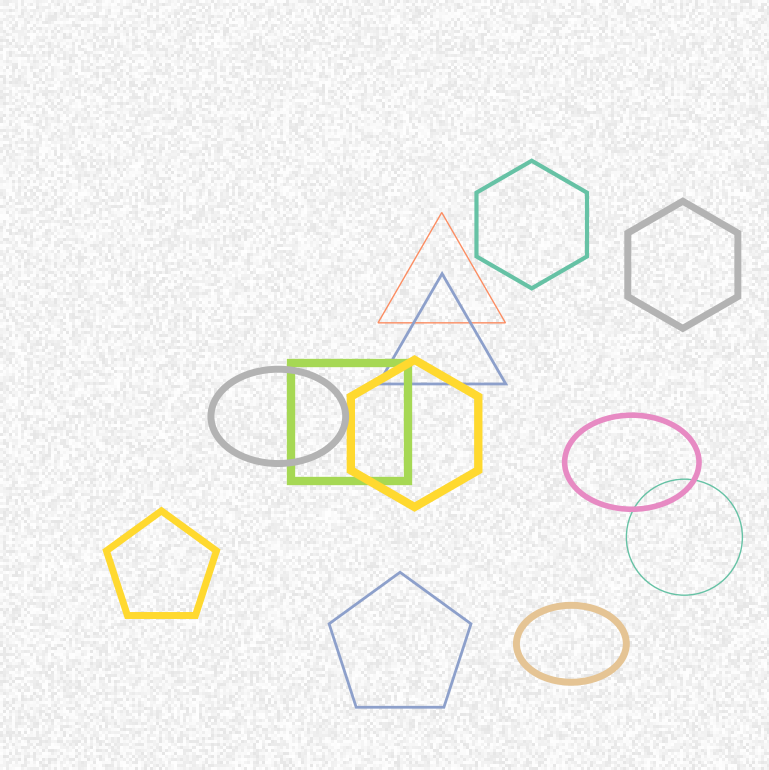[{"shape": "hexagon", "thickness": 1.5, "radius": 0.41, "center": [0.691, 0.708]}, {"shape": "circle", "thickness": 0.5, "radius": 0.38, "center": [0.889, 0.302]}, {"shape": "triangle", "thickness": 0.5, "radius": 0.48, "center": [0.574, 0.628]}, {"shape": "pentagon", "thickness": 1, "radius": 0.48, "center": [0.52, 0.16]}, {"shape": "triangle", "thickness": 1, "radius": 0.48, "center": [0.574, 0.549]}, {"shape": "oval", "thickness": 2, "radius": 0.44, "center": [0.821, 0.4]}, {"shape": "square", "thickness": 3, "radius": 0.38, "center": [0.454, 0.452]}, {"shape": "hexagon", "thickness": 3, "radius": 0.48, "center": [0.538, 0.437]}, {"shape": "pentagon", "thickness": 2.5, "radius": 0.38, "center": [0.21, 0.261]}, {"shape": "oval", "thickness": 2.5, "radius": 0.36, "center": [0.742, 0.164]}, {"shape": "hexagon", "thickness": 2.5, "radius": 0.41, "center": [0.887, 0.656]}, {"shape": "oval", "thickness": 2.5, "radius": 0.44, "center": [0.361, 0.459]}]